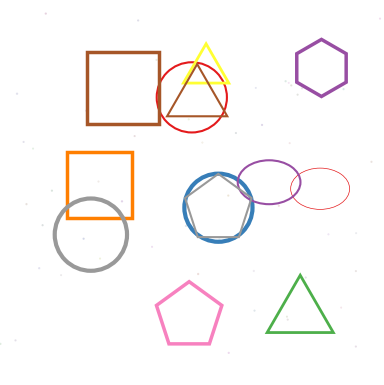[{"shape": "circle", "thickness": 1.5, "radius": 0.46, "center": [0.498, 0.747]}, {"shape": "oval", "thickness": 0.5, "radius": 0.38, "center": [0.832, 0.51]}, {"shape": "circle", "thickness": 3, "radius": 0.44, "center": [0.567, 0.46]}, {"shape": "triangle", "thickness": 2, "radius": 0.5, "center": [0.78, 0.186]}, {"shape": "hexagon", "thickness": 2.5, "radius": 0.37, "center": [0.835, 0.824]}, {"shape": "oval", "thickness": 1.5, "radius": 0.41, "center": [0.699, 0.527]}, {"shape": "square", "thickness": 2.5, "radius": 0.43, "center": [0.258, 0.519]}, {"shape": "triangle", "thickness": 2, "radius": 0.34, "center": [0.535, 0.818]}, {"shape": "triangle", "thickness": 1.5, "radius": 0.45, "center": [0.512, 0.743]}, {"shape": "square", "thickness": 2.5, "radius": 0.47, "center": [0.319, 0.771]}, {"shape": "pentagon", "thickness": 2.5, "radius": 0.45, "center": [0.491, 0.179]}, {"shape": "pentagon", "thickness": 1.5, "radius": 0.45, "center": [0.567, 0.458]}, {"shape": "circle", "thickness": 3, "radius": 0.47, "center": [0.236, 0.391]}]